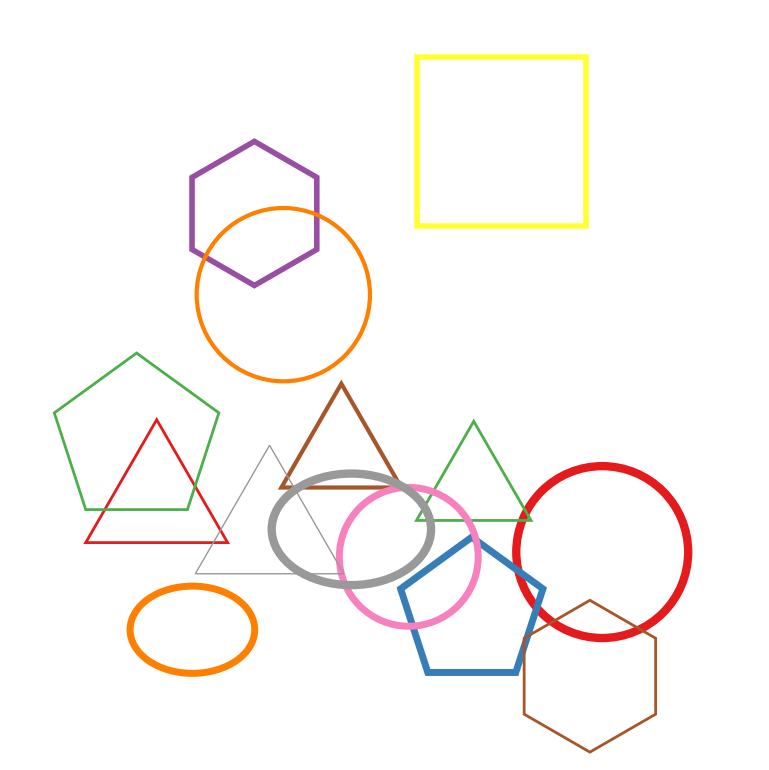[{"shape": "triangle", "thickness": 1, "radius": 0.53, "center": [0.203, 0.349]}, {"shape": "circle", "thickness": 3, "radius": 0.56, "center": [0.782, 0.283]}, {"shape": "pentagon", "thickness": 2.5, "radius": 0.49, "center": [0.613, 0.205]}, {"shape": "triangle", "thickness": 1, "radius": 0.43, "center": [0.615, 0.367]}, {"shape": "pentagon", "thickness": 1, "radius": 0.56, "center": [0.177, 0.429]}, {"shape": "hexagon", "thickness": 2, "radius": 0.47, "center": [0.33, 0.723]}, {"shape": "oval", "thickness": 2.5, "radius": 0.4, "center": [0.25, 0.182]}, {"shape": "circle", "thickness": 1.5, "radius": 0.56, "center": [0.368, 0.617]}, {"shape": "square", "thickness": 2, "radius": 0.55, "center": [0.652, 0.816]}, {"shape": "triangle", "thickness": 1.5, "radius": 0.45, "center": [0.443, 0.412]}, {"shape": "hexagon", "thickness": 1, "radius": 0.49, "center": [0.766, 0.122]}, {"shape": "circle", "thickness": 2.5, "radius": 0.45, "center": [0.531, 0.277]}, {"shape": "oval", "thickness": 3, "radius": 0.52, "center": [0.456, 0.313]}, {"shape": "triangle", "thickness": 0.5, "radius": 0.56, "center": [0.35, 0.31]}]